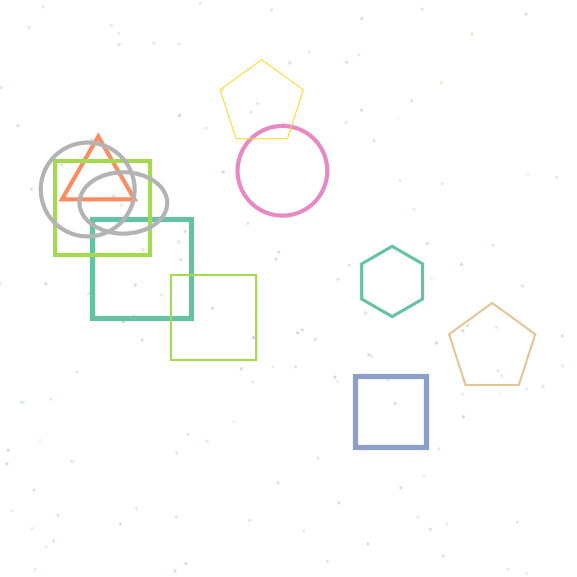[{"shape": "hexagon", "thickness": 1.5, "radius": 0.3, "center": [0.679, 0.512]}, {"shape": "square", "thickness": 2.5, "radius": 0.43, "center": [0.245, 0.534]}, {"shape": "triangle", "thickness": 2, "radius": 0.36, "center": [0.17, 0.69]}, {"shape": "square", "thickness": 2.5, "radius": 0.31, "center": [0.677, 0.286]}, {"shape": "circle", "thickness": 2, "radius": 0.39, "center": [0.489, 0.703]}, {"shape": "square", "thickness": 2, "radius": 0.41, "center": [0.178, 0.639]}, {"shape": "square", "thickness": 1, "radius": 0.37, "center": [0.37, 0.449]}, {"shape": "pentagon", "thickness": 0.5, "radius": 0.38, "center": [0.453, 0.82]}, {"shape": "pentagon", "thickness": 1, "radius": 0.39, "center": [0.852, 0.396]}, {"shape": "circle", "thickness": 2, "radius": 0.41, "center": [0.152, 0.671]}, {"shape": "oval", "thickness": 2, "radius": 0.38, "center": [0.214, 0.648]}]